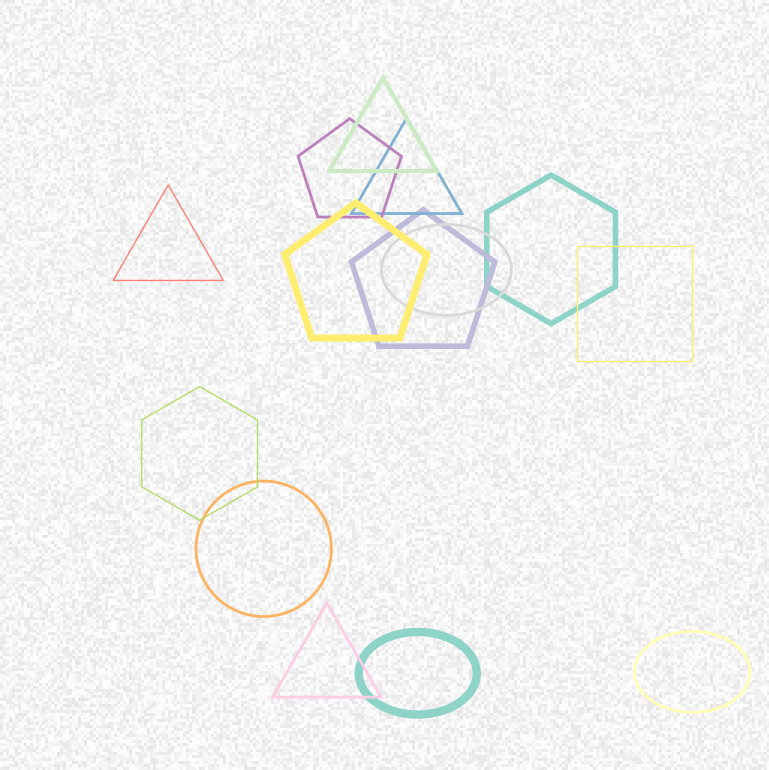[{"shape": "hexagon", "thickness": 2, "radius": 0.48, "center": [0.716, 0.676]}, {"shape": "oval", "thickness": 3, "radius": 0.38, "center": [0.543, 0.126]}, {"shape": "oval", "thickness": 1, "radius": 0.38, "center": [0.899, 0.127]}, {"shape": "pentagon", "thickness": 2, "radius": 0.49, "center": [0.55, 0.63]}, {"shape": "triangle", "thickness": 0.5, "radius": 0.41, "center": [0.218, 0.677]}, {"shape": "triangle", "thickness": 1, "radius": 0.41, "center": [0.528, 0.764]}, {"shape": "circle", "thickness": 1, "radius": 0.44, "center": [0.342, 0.287]}, {"shape": "hexagon", "thickness": 0.5, "radius": 0.43, "center": [0.259, 0.411]}, {"shape": "triangle", "thickness": 1, "radius": 0.41, "center": [0.425, 0.135]}, {"shape": "oval", "thickness": 1, "radius": 0.42, "center": [0.58, 0.65]}, {"shape": "pentagon", "thickness": 1, "radius": 0.35, "center": [0.454, 0.775]}, {"shape": "triangle", "thickness": 1.5, "radius": 0.4, "center": [0.497, 0.818]}, {"shape": "pentagon", "thickness": 2.5, "radius": 0.49, "center": [0.462, 0.64]}, {"shape": "square", "thickness": 0.5, "radius": 0.37, "center": [0.824, 0.605]}]